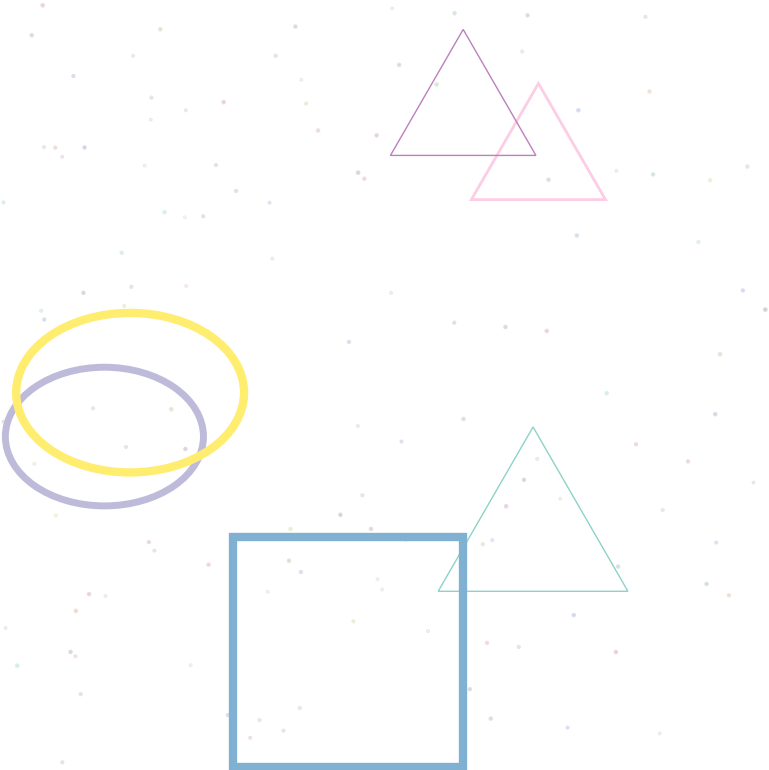[{"shape": "triangle", "thickness": 0.5, "radius": 0.71, "center": [0.692, 0.303]}, {"shape": "oval", "thickness": 2.5, "radius": 0.64, "center": [0.136, 0.433]}, {"shape": "square", "thickness": 3, "radius": 0.75, "center": [0.452, 0.153]}, {"shape": "triangle", "thickness": 1, "radius": 0.5, "center": [0.699, 0.791]}, {"shape": "triangle", "thickness": 0.5, "radius": 0.55, "center": [0.602, 0.853]}, {"shape": "oval", "thickness": 3, "radius": 0.74, "center": [0.169, 0.49]}]